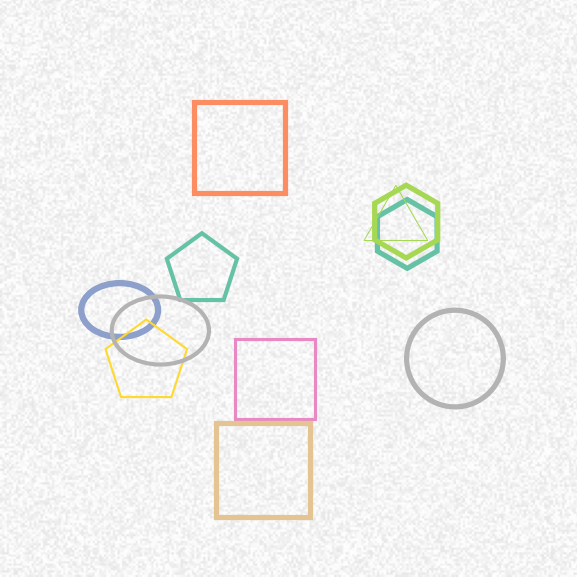[{"shape": "hexagon", "thickness": 2.5, "radius": 0.3, "center": [0.705, 0.594]}, {"shape": "pentagon", "thickness": 2, "radius": 0.32, "center": [0.35, 0.531]}, {"shape": "square", "thickness": 2.5, "radius": 0.4, "center": [0.414, 0.743]}, {"shape": "oval", "thickness": 3, "radius": 0.33, "center": [0.207, 0.462]}, {"shape": "square", "thickness": 1.5, "radius": 0.35, "center": [0.477, 0.343]}, {"shape": "triangle", "thickness": 0.5, "radius": 0.32, "center": [0.685, 0.614]}, {"shape": "hexagon", "thickness": 2.5, "radius": 0.32, "center": [0.703, 0.615]}, {"shape": "pentagon", "thickness": 1, "radius": 0.37, "center": [0.253, 0.372]}, {"shape": "square", "thickness": 2.5, "radius": 0.41, "center": [0.455, 0.185]}, {"shape": "oval", "thickness": 2, "radius": 0.42, "center": [0.278, 0.427]}, {"shape": "circle", "thickness": 2.5, "radius": 0.42, "center": [0.788, 0.378]}]